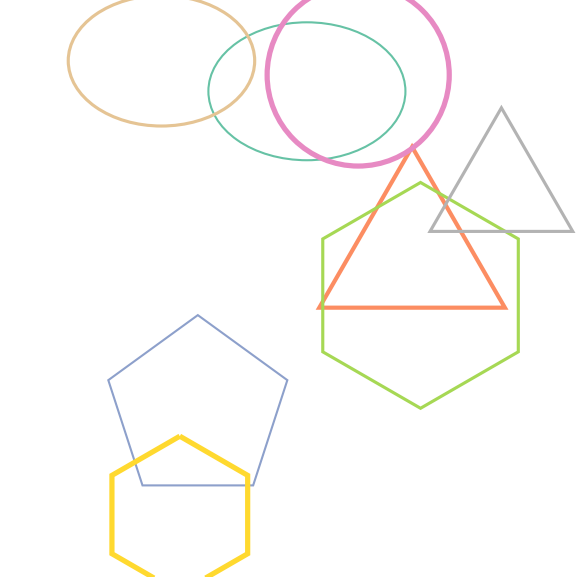[{"shape": "oval", "thickness": 1, "radius": 0.85, "center": [0.531, 0.841]}, {"shape": "triangle", "thickness": 2, "radius": 0.93, "center": [0.714, 0.559]}, {"shape": "pentagon", "thickness": 1, "radius": 0.81, "center": [0.343, 0.29]}, {"shape": "circle", "thickness": 2.5, "radius": 0.79, "center": [0.62, 0.869]}, {"shape": "hexagon", "thickness": 1.5, "radius": 0.98, "center": [0.728, 0.488]}, {"shape": "hexagon", "thickness": 2.5, "radius": 0.68, "center": [0.311, 0.108]}, {"shape": "oval", "thickness": 1.5, "radius": 0.81, "center": [0.28, 0.894]}, {"shape": "triangle", "thickness": 1.5, "radius": 0.71, "center": [0.868, 0.67]}]